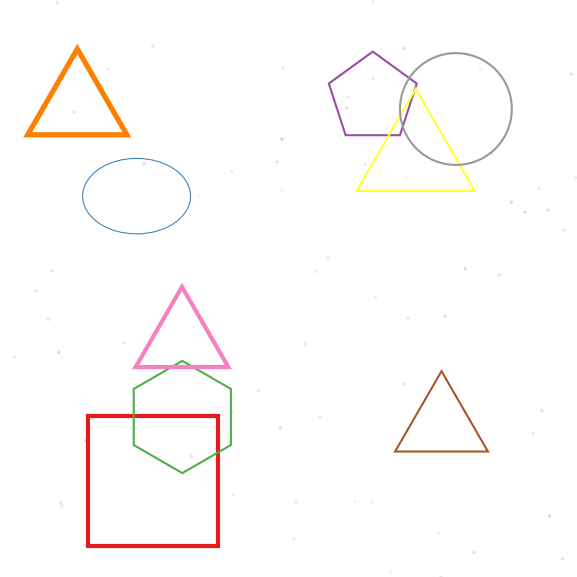[{"shape": "square", "thickness": 2, "radius": 0.56, "center": [0.265, 0.166]}, {"shape": "oval", "thickness": 0.5, "radius": 0.47, "center": [0.237, 0.66]}, {"shape": "hexagon", "thickness": 1, "radius": 0.49, "center": [0.316, 0.277]}, {"shape": "pentagon", "thickness": 1, "radius": 0.4, "center": [0.646, 0.83]}, {"shape": "triangle", "thickness": 2.5, "radius": 0.5, "center": [0.134, 0.815]}, {"shape": "triangle", "thickness": 1, "radius": 0.59, "center": [0.72, 0.727]}, {"shape": "triangle", "thickness": 1, "radius": 0.46, "center": [0.765, 0.264]}, {"shape": "triangle", "thickness": 2, "radius": 0.46, "center": [0.315, 0.41]}, {"shape": "circle", "thickness": 1, "radius": 0.48, "center": [0.789, 0.81]}]